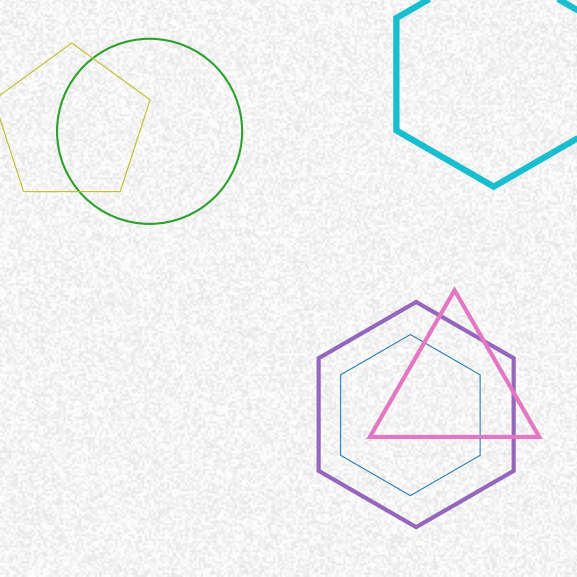[{"shape": "hexagon", "thickness": 0.5, "radius": 0.7, "center": [0.711, 0.28]}, {"shape": "circle", "thickness": 1, "radius": 0.8, "center": [0.259, 0.772]}, {"shape": "hexagon", "thickness": 2, "radius": 0.97, "center": [0.721, 0.281]}, {"shape": "triangle", "thickness": 2, "radius": 0.85, "center": [0.787, 0.327]}, {"shape": "pentagon", "thickness": 0.5, "radius": 0.71, "center": [0.125, 0.782]}, {"shape": "hexagon", "thickness": 3, "radius": 0.97, "center": [0.855, 0.871]}]